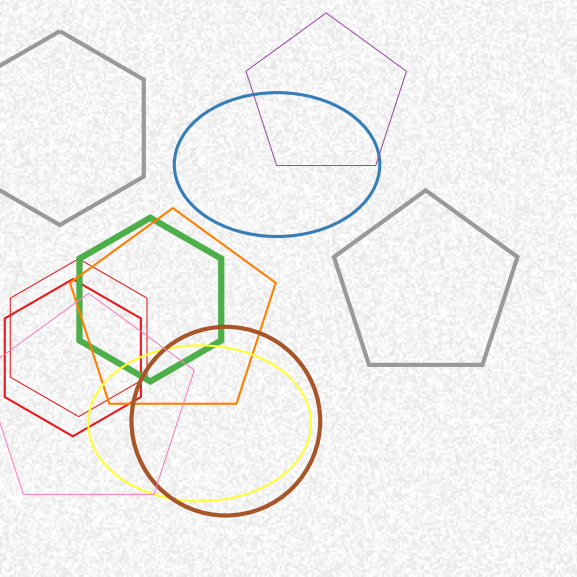[{"shape": "hexagon", "thickness": 0.5, "radius": 0.68, "center": [0.136, 0.414]}, {"shape": "hexagon", "thickness": 1, "radius": 0.68, "center": [0.126, 0.38]}, {"shape": "oval", "thickness": 1.5, "radius": 0.89, "center": [0.48, 0.714]}, {"shape": "hexagon", "thickness": 3, "radius": 0.71, "center": [0.26, 0.48]}, {"shape": "pentagon", "thickness": 0.5, "radius": 0.73, "center": [0.565, 0.831]}, {"shape": "pentagon", "thickness": 1, "radius": 0.94, "center": [0.299, 0.452]}, {"shape": "oval", "thickness": 1, "radius": 0.96, "center": [0.346, 0.266]}, {"shape": "circle", "thickness": 2, "radius": 0.82, "center": [0.391, 0.27]}, {"shape": "pentagon", "thickness": 0.5, "radius": 0.96, "center": [0.153, 0.299]}, {"shape": "pentagon", "thickness": 2, "radius": 0.84, "center": [0.737, 0.502]}, {"shape": "hexagon", "thickness": 2, "radius": 0.84, "center": [0.104, 0.777]}]